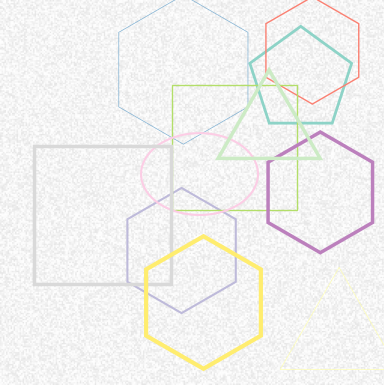[{"shape": "pentagon", "thickness": 2, "radius": 0.69, "center": [0.781, 0.793]}, {"shape": "triangle", "thickness": 0.5, "radius": 0.88, "center": [0.881, 0.129]}, {"shape": "hexagon", "thickness": 1.5, "radius": 0.81, "center": [0.472, 0.349]}, {"shape": "hexagon", "thickness": 1, "radius": 0.7, "center": [0.811, 0.869]}, {"shape": "hexagon", "thickness": 0.5, "radius": 0.97, "center": [0.476, 0.819]}, {"shape": "square", "thickness": 1, "radius": 0.81, "center": [0.609, 0.616]}, {"shape": "oval", "thickness": 1.5, "radius": 0.76, "center": [0.518, 0.548]}, {"shape": "square", "thickness": 2.5, "radius": 0.89, "center": [0.266, 0.442]}, {"shape": "hexagon", "thickness": 2.5, "radius": 0.78, "center": [0.832, 0.5]}, {"shape": "triangle", "thickness": 2.5, "radius": 0.77, "center": [0.699, 0.665]}, {"shape": "hexagon", "thickness": 3, "radius": 0.86, "center": [0.529, 0.214]}]